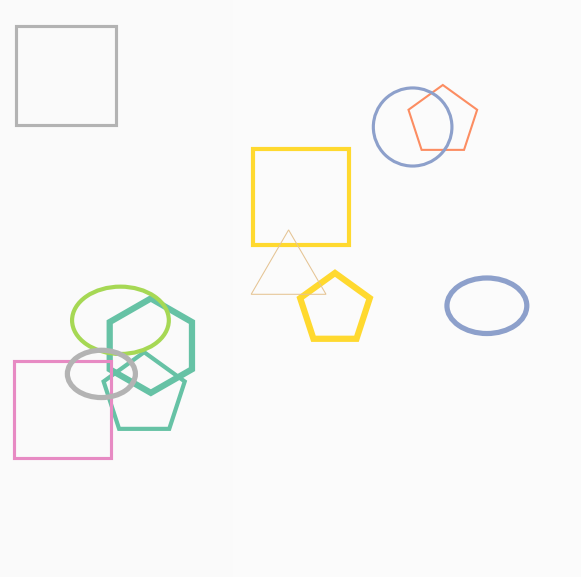[{"shape": "hexagon", "thickness": 3, "radius": 0.41, "center": [0.26, 0.401]}, {"shape": "pentagon", "thickness": 2, "radius": 0.37, "center": [0.248, 0.316]}, {"shape": "pentagon", "thickness": 1, "radius": 0.31, "center": [0.762, 0.79]}, {"shape": "oval", "thickness": 2.5, "radius": 0.34, "center": [0.838, 0.47]}, {"shape": "circle", "thickness": 1.5, "radius": 0.34, "center": [0.71, 0.779]}, {"shape": "square", "thickness": 1.5, "radius": 0.42, "center": [0.107, 0.29]}, {"shape": "oval", "thickness": 2, "radius": 0.42, "center": [0.207, 0.444]}, {"shape": "pentagon", "thickness": 3, "radius": 0.31, "center": [0.576, 0.463]}, {"shape": "square", "thickness": 2, "radius": 0.41, "center": [0.518, 0.658]}, {"shape": "triangle", "thickness": 0.5, "radius": 0.37, "center": [0.497, 0.527]}, {"shape": "square", "thickness": 1.5, "radius": 0.43, "center": [0.113, 0.868]}, {"shape": "oval", "thickness": 2.5, "radius": 0.29, "center": [0.174, 0.352]}]